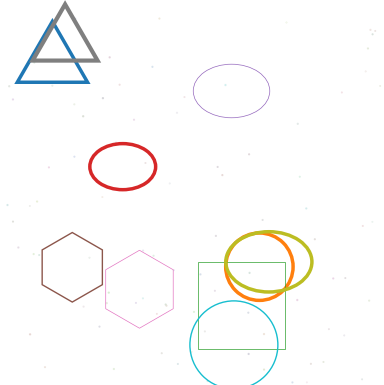[{"shape": "triangle", "thickness": 2.5, "radius": 0.53, "center": [0.136, 0.839]}, {"shape": "circle", "thickness": 2.5, "radius": 0.44, "center": [0.674, 0.307]}, {"shape": "square", "thickness": 0.5, "radius": 0.57, "center": [0.627, 0.206]}, {"shape": "oval", "thickness": 2.5, "radius": 0.43, "center": [0.319, 0.567]}, {"shape": "oval", "thickness": 0.5, "radius": 0.5, "center": [0.601, 0.764]}, {"shape": "hexagon", "thickness": 1, "radius": 0.45, "center": [0.188, 0.306]}, {"shape": "hexagon", "thickness": 0.5, "radius": 0.51, "center": [0.362, 0.249]}, {"shape": "triangle", "thickness": 3, "radius": 0.49, "center": [0.169, 0.891]}, {"shape": "oval", "thickness": 2.5, "radius": 0.56, "center": [0.698, 0.32]}, {"shape": "circle", "thickness": 1, "radius": 0.57, "center": [0.607, 0.104]}]